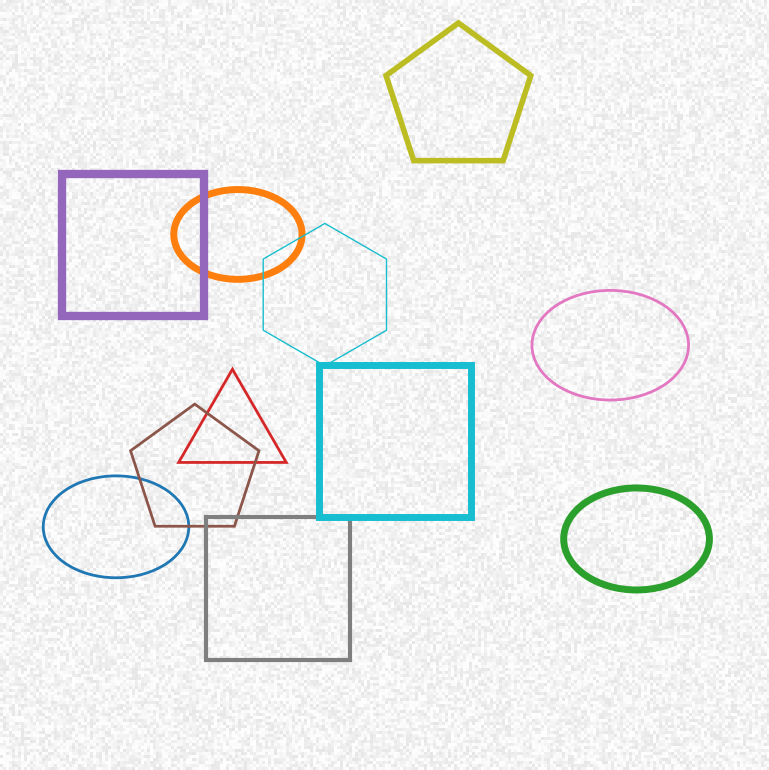[{"shape": "oval", "thickness": 1, "radius": 0.47, "center": [0.151, 0.316]}, {"shape": "oval", "thickness": 2.5, "radius": 0.42, "center": [0.309, 0.696]}, {"shape": "oval", "thickness": 2.5, "radius": 0.47, "center": [0.827, 0.3]}, {"shape": "triangle", "thickness": 1, "radius": 0.4, "center": [0.302, 0.44]}, {"shape": "square", "thickness": 3, "radius": 0.46, "center": [0.173, 0.682]}, {"shape": "pentagon", "thickness": 1, "radius": 0.44, "center": [0.253, 0.388]}, {"shape": "oval", "thickness": 1, "radius": 0.51, "center": [0.793, 0.552]}, {"shape": "square", "thickness": 1.5, "radius": 0.47, "center": [0.361, 0.236]}, {"shape": "pentagon", "thickness": 2, "radius": 0.49, "center": [0.595, 0.871]}, {"shape": "hexagon", "thickness": 0.5, "radius": 0.46, "center": [0.422, 0.617]}, {"shape": "square", "thickness": 2.5, "radius": 0.49, "center": [0.513, 0.427]}]